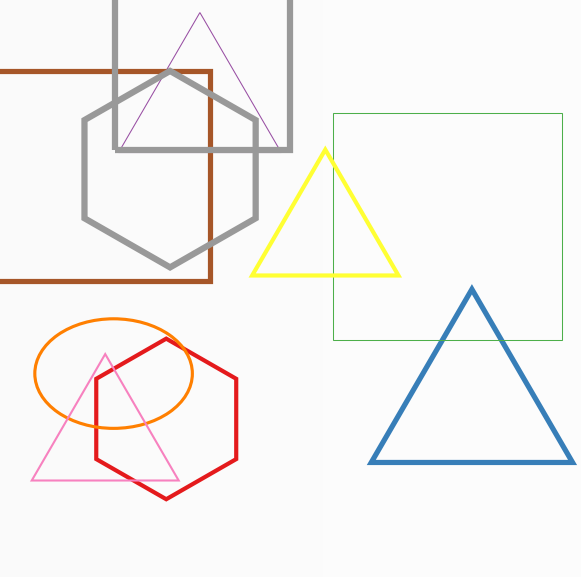[{"shape": "hexagon", "thickness": 2, "radius": 0.7, "center": [0.286, 0.274]}, {"shape": "triangle", "thickness": 2.5, "radius": 1.0, "center": [0.812, 0.298]}, {"shape": "square", "thickness": 0.5, "radius": 0.99, "center": [0.771, 0.607]}, {"shape": "triangle", "thickness": 0.5, "radius": 0.81, "center": [0.344, 0.816]}, {"shape": "oval", "thickness": 1.5, "radius": 0.68, "center": [0.195, 0.352]}, {"shape": "triangle", "thickness": 2, "radius": 0.73, "center": [0.56, 0.595]}, {"shape": "square", "thickness": 2.5, "radius": 0.91, "center": [0.179, 0.695]}, {"shape": "triangle", "thickness": 1, "radius": 0.73, "center": [0.181, 0.24]}, {"shape": "square", "thickness": 3, "radius": 0.75, "center": [0.348, 0.89]}, {"shape": "hexagon", "thickness": 3, "radius": 0.85, "center": [0.293, 0.706]}]